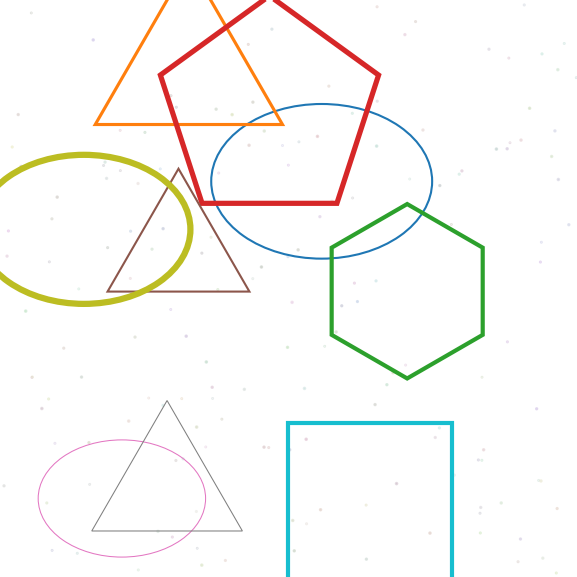[{"shape": "oval", "thickness": 1, "radius": 0.96, "center": [0.557, 0.685]}, {"shape": "triangle", "thickness": 1.5, "radius": 0.94, "center": [0.327, 0.877]}, {"shape": "hexagon", "thickness": 2, "radius": 0.75, "center": [0.705, 0.495]}, {"shape": "pentagon", "thickness": 2.5, "radius": 0.99, "center": [0.467, 0.808]}, {"shape": "triangle", "thickness": 1, "radius": 0.71, "center": [0.309, 0.565]}, {"shape": "oval", "thickness": 0.5, "radius": 0.72, "center": [0.211, 0.136]}, {"shape": "triangle", "thickness": 0.5, "radius": 0.75, "center": [0.289, 0.155]}, {"shape": "oval", "thickness": 3, "radius": 0.92, "center": [0.145, 0.602]}, {"shape": "square", "thickness": 2, "radius": 0.71, "center": [0.64, 0.124]}]